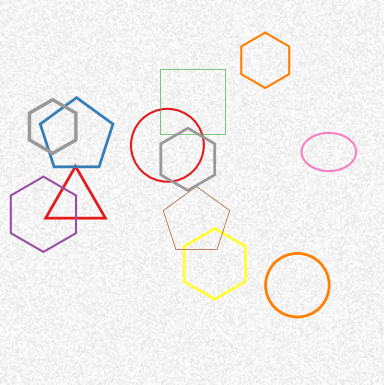[{"shape": "triangle", "thickness": 2, "radius": 0.45, "center": [0.196, 0.478]}, {"shape": "circle", "thickness": 1.5, "radius": 0.47, "center": [0.435, 0.623]}, {"shape": "pentagon", "thickness": 2, "radius": 0.5, "center": [0.199, 0.647]}, {"shape": "square", "thickness": 0.5, "radius": 0.42, "center": [0.501, 0.736]}, {"shape": "hexagon", "thickness": 1.5, "radius": 0.49, "center": [0.113, 0.443]}, {"shape": "circle", "thickness": 2, "radius": 0.41, "center": [0.772, 0.259]}, {"shape": "hexagon", "thickness": 1.5, "radius": 0.36, "center": [0.689, 0.843]}, {"shape": "hexagon", "thickness": 2, "radius": 0.46, "center": [0.558, 0.314]}, {"shape": "pentagon", "thickness": 0.5, "radius": 0.45, "center": [0.51, 0.425]}, {"shape": "oval", "thickness": 1.5, "radius": 0.35, "center": [0.854, 0.605]}, {"shape": "hexagon", "thickness": 2, "radius": 0.4, "center": [0.488, 0.586]}, {"shape": "hexagon", "thickness": 2.5, "radius": 0.35, "center": [0.137, 0.671]}]